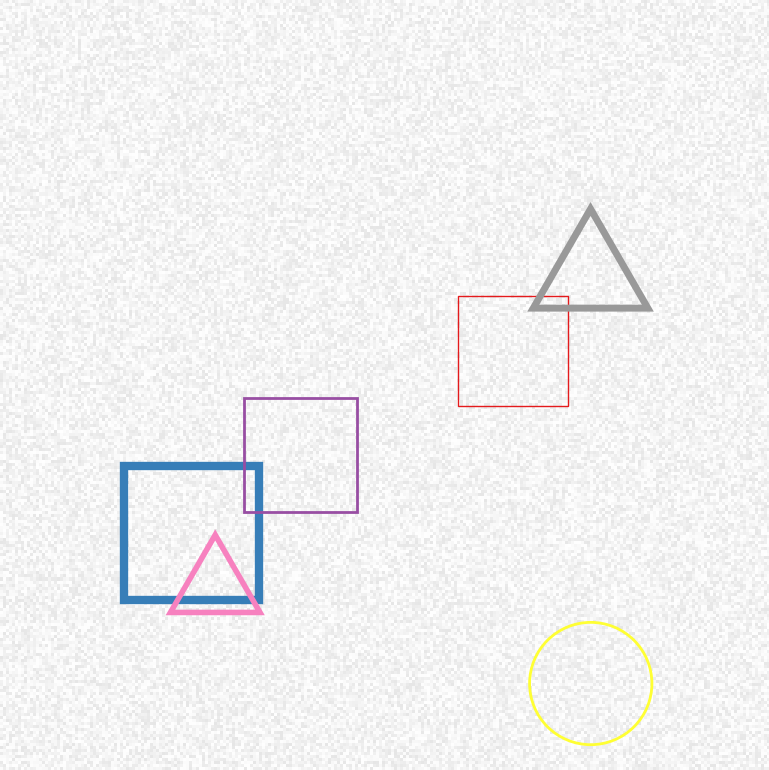[{"shape": "square", "thickness": 0.5, "radius": 0.36, "center": [0.666, 0.544]}, {"shape": "square", "thickness": 3, "radius": 0.44, "center": [0.249, 0.308]}, {"shape": "square", "thickness": 1, "radius": 0.37, "center": [0.391, 0.409]}, {"shape": "circle", "thickness": 1, "radius": 0.4, "center": [0.767, 0.112]}, {"shape": "triangle", "thickness": 2, "radius": 0.34, "center": [0.28, 0.238]}, {"shape": "triangle", "thickness": 2.5, "radius": 0.43, "center": [0.767, 0.643]}]